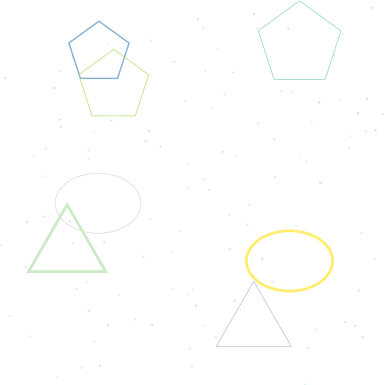[{"shape": "pentagon", "thickness": 0.5, "radius": 0.56, "center": [0.778, 0.885]}, {"shape": "triangle", "thickness": 0.5, "radius": 0.57, "center": [0.659, 0.156]}, {"shape": "pentagon", "thickness": 1, "radius": 0.41, "center": [0.257, 0.863]}, {"shape": "pentagon", "thickness": 0.5, "radius": 0.48, "center": [0.295, 0.776]}, {"shape": "oval", "thickness": 0.5, "radius": 0.56, "center": [0.255, 0.472]}, {"shape": "triangle", "thickness": 2, "radius": 0.58, "center": [0.174, 0.352]}, {"shape": "oval", "thickness": 2, "radius": 0.56, "center": [0.752, 0.322]}]